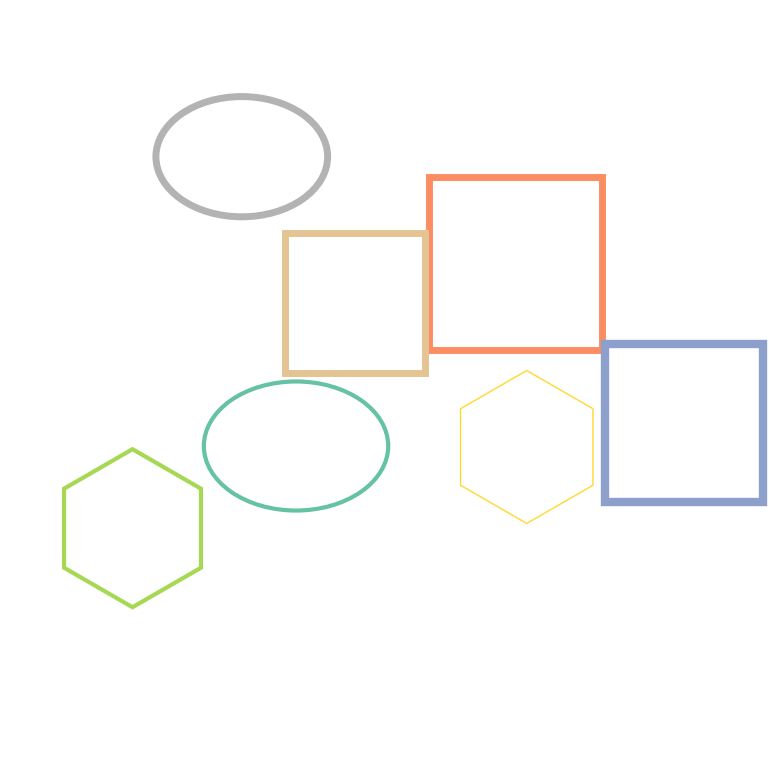[{"shape": "oval", "thickness": 1.5, "radius": 0.6, "center": [0.384, 0.421]}, {"shape": "square", "thickness": 2.5, "radius": 0.56, "center": [0.67, 0.658]}, {"shape": "square", "thickness": 3, "radius": 0.51, "center": [0.889, 0.451]}, {"shape": "hexagon", "thickness": 1.5, "radius": 0.51, "center": [0.172, 0.314]}, {"shape": "hexagon", "thickness": 0.5, "radius": 0.5, "center": [0.684, 0.419]}, {"shape": "square", "thickness": 2.5, "radius": 0.45, "center": [0.462, 0.606]}, {"shape": "oval", "thickness": 2.5, "radius": 0.56, "center": [0.314, 0.797]}]